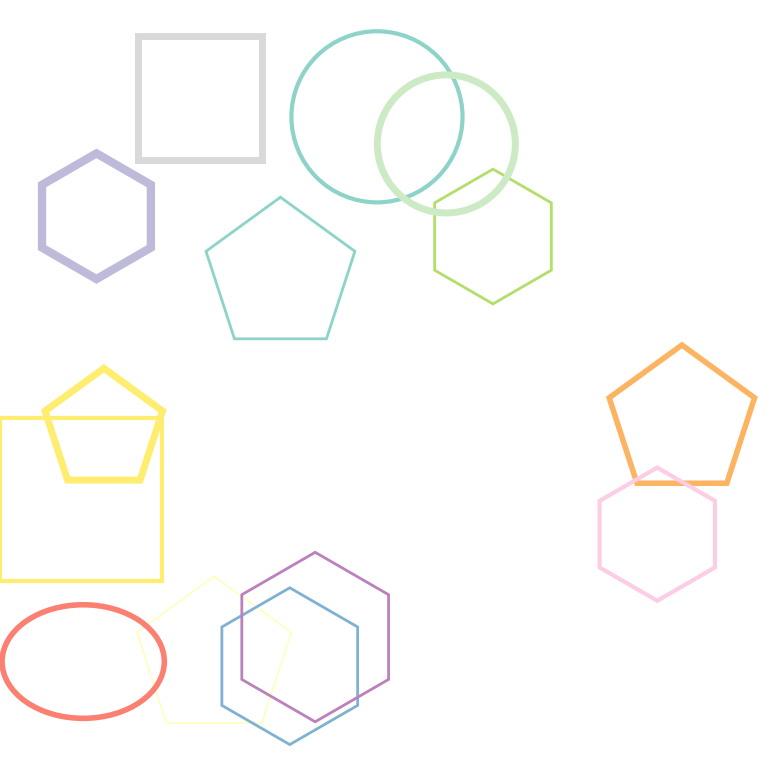[{"shape": "pentagon", "thickness": 1, "radius": 0.51, "center": [0.364, 0.642]}, {"shape": "circle", "thickness": 1.5, "radius": 0.56, "center": [0.49, 0.848]}, {"shape": "pentagon", "thickness": 0.5, "radius": 0.53, "center": [0.278, 0.146]}, {"shape": "hexagon", "thickness": 3, "radius": 0.41, "center": [0.125, 0.719]}, {"shape": "oval", "thickness": 2, "radius": 0.53, "center": [0.108, 0.141]}, {"shape": "hexagon", "thickness": 1, "radius": 0.51, "center": [0.376, 0.135]}, {"shape": "pentagon", "thickness": 2, "radius": 0.5, "center": [0.886, 0.453]}, {"shape": "hexagon", "thickness": 1, "radius": 0.44, "center": [0.64, 0.693]}, {"shape": "hexagon", "thickness": 1.5, "radius": 0.43, "center": [0.854, 0.306]}, {"shape": "square", "thickness": 2.5, "radius": 0.4, "center": [0.259, 0.873]}, {"shape": "hexagon", "thickness": 1, "radius": 0.55, "center": [0.409, 0.173]}, {"shape": "circle", "thickness": 2.5, "radius": 0.45, "center": [0.58, 0.813]}, {"shape": "pentagon", "thickness": 2.5, "radius": 0.4, "center": [0.135, 0.441]}, {"shape": "square", "thickness": 1.5, "radius": 0.53, "center": [0.105, 0.351]}]